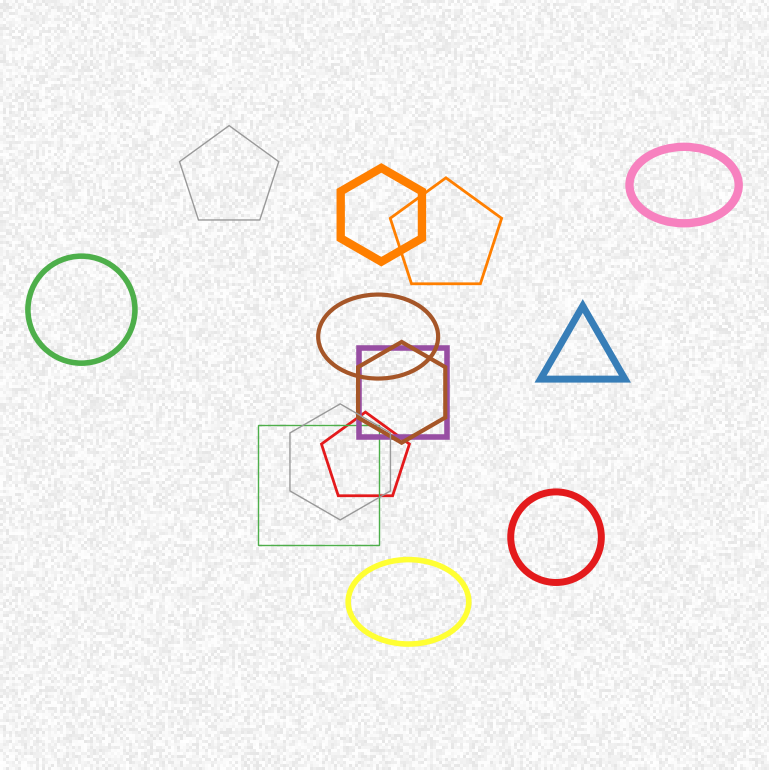[{"shape": "circle", "thickness": 2.5, "radius": 0.29, "center": [0.722, 0.302]}, {"shape": "pentagon", "thickness": 1, "radius": 0.3, "center": [0.475, 0.405]}, {"shape": "triangle", "thickness": 2.5, "radius": 0.32, "center": [0.757, 0.539]}, {"shape": "circle", "thickness": 2, "radius": 0.35, "center": [0.106, 0.598]}, {"shape": "square", "thickness": 0.5, "radius": 0.39, "center": [0.414, 0.37]}, {"shape": "square", "thickness": 2, "radius": 0.29, "center": [0.523, 0.49]}, {"shape": "pentagon", "thickness": 1, "radius": 0.38, "center": [0.579, 0.693]}, {"shape": "hexagon", "thickness": 3, "radius": 0.3, "center": [0.495, 0.721]}, {"shape": "oval", "thickness": 2, "radius": 0.39, "center": [0.53, 0.218]}, {"shape": "hexagon", "thickness": 1.5, "radius": 0.33, "center": [0.522, 0.49]}, {"shape": "oval", "thickness": 1.5, "radius": 0.39, "center": [0.491, 0.563]}, {"shape": "oval", "thickness": 3, "radius": 0.35, "center": [0.888, 0.76]}, {"shape": "hexagon", "thickness": 0.5, "radius": 0.38, "center": [0.442, 0.4]}, {"shape": "pentagon", "thickness": 0.5, "radius": 0.34, "center": [0.298, 0.769]}]